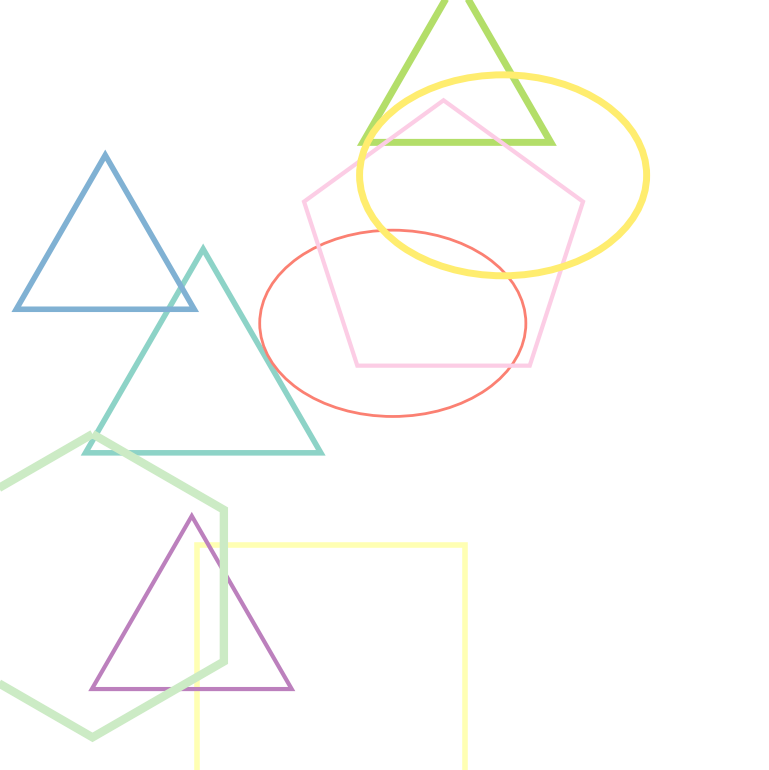[{"shape": "triangle", "thickness": 2, "radius": 0.88, "center": [0.264, 0.5]}, {"shape": "square", "thickness": 2, "radius": 0.87, "center": [0.43, 0.119]}, {"shape": "oval", "thickness": 1, "radius": 0.86, "center": [0.51, 0.58]}, {"shape": "triangle", "thickness": 2, "radius": 0.67, "center": [0.137, 0.665]}, {"shape": "triangle", "thickness": 2.5, "radius": 0.7, "center": [0.593, 0.886]}, {"shape": "pentagon", "thickness": 1.5, "radius": 0.95, "center": [0.576, 0.679]}, {"shape": "triangle", "thickness": 1.5, "radius": 0.75, "center": [0.249, 0.18]}, {"shape": "hexagon", "thickness": 3, "radius": 0.98, "center": [0.12, 0.239]}, {"shape": "oval", "thickness": 2.5, "radius": 0.93, "center": [0.653, 0.772]}]